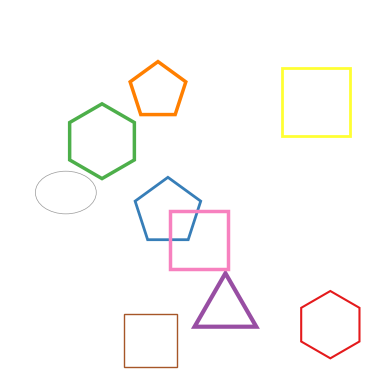[{"shape": "hexagon", "thickness": 1.5, "radius": 0.44, "center": [0.858, 0.157]}, {"shape": "pentagon", "thickness": 2, "radius": 0.45, "center": [0.436, 0.45]}, {"shape": "hexagon", "thickness": 2.5, "radius": 0.49, "center": [0.265, 0.633]}, {"shape": "triangle", "thickness": 3, "radius": 0.46, "center": [0.586, 0.198]}, {"shape": "pentagon", "thickness": 2.5, "radius": 0.38, "center": [0.41, 0.764]}, {"shape": "square", "thickness": 2, "radius": 0.44, "center": [0.822, 0.735]}, {"shape": "square", "thickness": 1, "radius": 0.34, "center": [0.391, 0.116]}, {"shape": "square", "thickness": 2.5, "radius": 0.38, "center": [0.517, 0.377]}, {"shape": "oval", "thickness": 0.5, "radius": 0.4, "center": [0.171, 0.5]}]